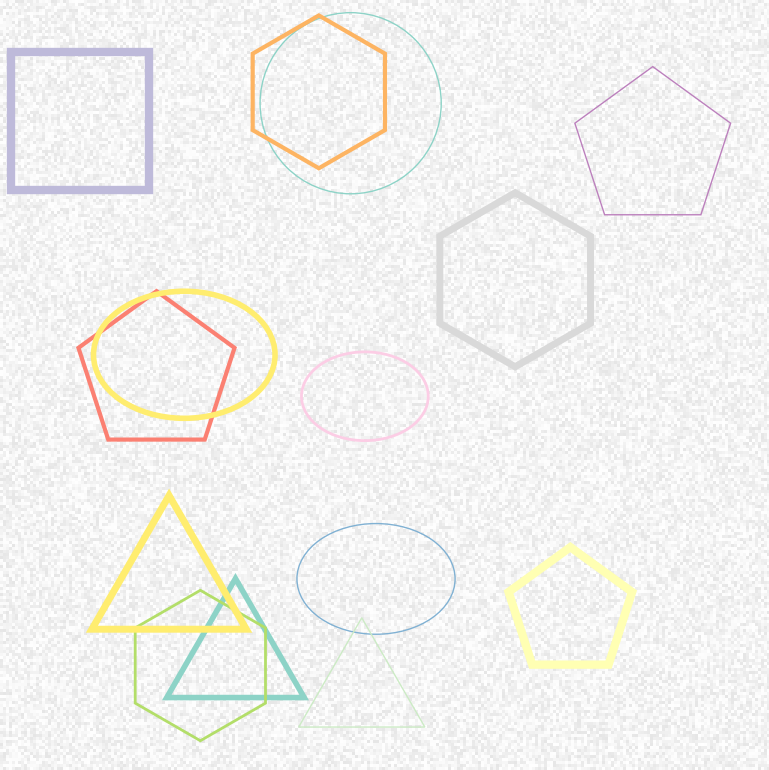[{"shape": "circle", "thickness": 0.5, "radius": 0.59, "center": [0.455, 0.866]}, {"shape": "triangle", "thickness": 2, "radius": 0.52, "center": [0.306, 0.146]}, {"shape": "pentagon", "thickness": 3, "radius": 0.42, "center": [0.741, 0.205]}, {"shape": "square", "thickness": 3, "radius": 0.45, "center": [0.104, 0.843]}, {"shape": "pentagon", "thickness": 1.5, "radius": 0.53, "center": [0.203, 0.515]}, {"shape": "oval", "thickness": 0.5, "radius": 0.51, "center": [0.488, 0.248]}, {"shape": "hexagon", "thickness": 1.5, "radius": 0.5, "center": [0.414, 0.881]}, {"shape": "hexagon", "thickness": 1, "radius": 0.49, "center": [0.26, 0.136]}, {"shape": "oval", "thickness": 1, "radius": 0.41, "center": [0.474, 0.485]}, {"shape": "hexagon", "thickness": 2.5, "radius": 0.56, "center": [0.669, 0.637]}, {"shape": "pentagon", "thickness": 0.5, "radius": 0.53, "center": [0.848, 0.807]}, {"shape": "triangle", "thickness": 0.5, "radius": 0.47, "center": [0.47, 0.103]}, {"shape": "triangle", "thickness": 2.5, "radius": 0.58, "center": [0.22, 0.241]}, {"shape": "oval", "thickness": 2, "radius": 0.59, "center": [0.239, 0.539]}]